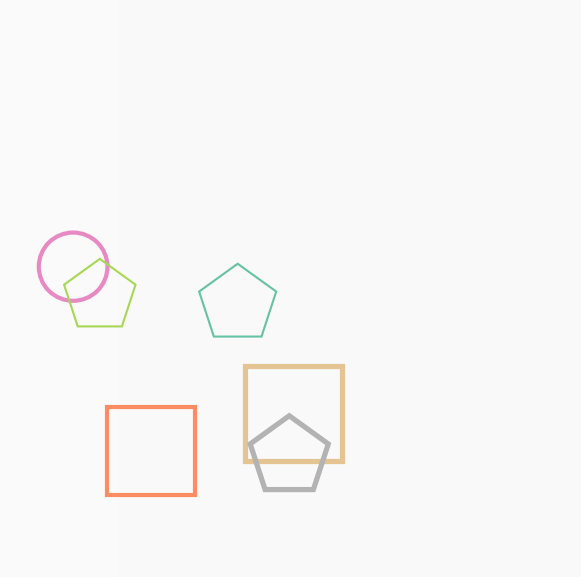[{"shape": "pentagon", "thickness": 1, "radius": 0.35, "center": [0.409, 0.473]}, {"shape": "square", "thickness": 2, "radius": 0.38, "center": [0.259, 0.218]}, {"shape": "circle", "thickness": 2, "radius": 0.3, "center": [0.126, 0.537]}, {"shape": "pentagon", "thickness": 1, "radius": 0.32, "center": [0.172, 0.486]}, {"shape": "square", "thickness": 2.5, "radius": 0.41, "center": [0.505, 0.283]}, {"shape": "pentagon", "thickness": 2.5, "radius": 0.35, "center": [0.498, 0.209]}]